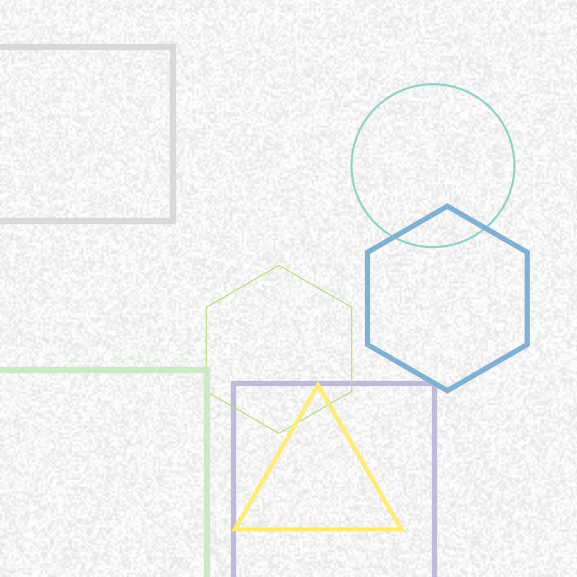[{"shape": "circle", "thickness": 1, "radius": 0.71, "center": [0.75, 0.712]}, {"shape": "square", "thickness": 2.5, "radius": 0.87, "center": [0.578, 0.162]}, {"shape": "hexagon", "thickness": 2.5, "radius": 0.8, "center": [0.775, 0.482]}, {"shape": "hexagon", "thickness": 0.5, "radius": 0.73, "center": [0.483, 0.394]}, {"shape": "square", "thickness": 3, "radius": 0.75, "center": [0.149, 0.768]}, {"shape": "square", "thickness": 3, "radius": 0.95, "center": [0.169, 0.17]}, {"shape": "triangle", "thickness": 2, "radius": 0.83, "center": [0.551, 0.166]}]